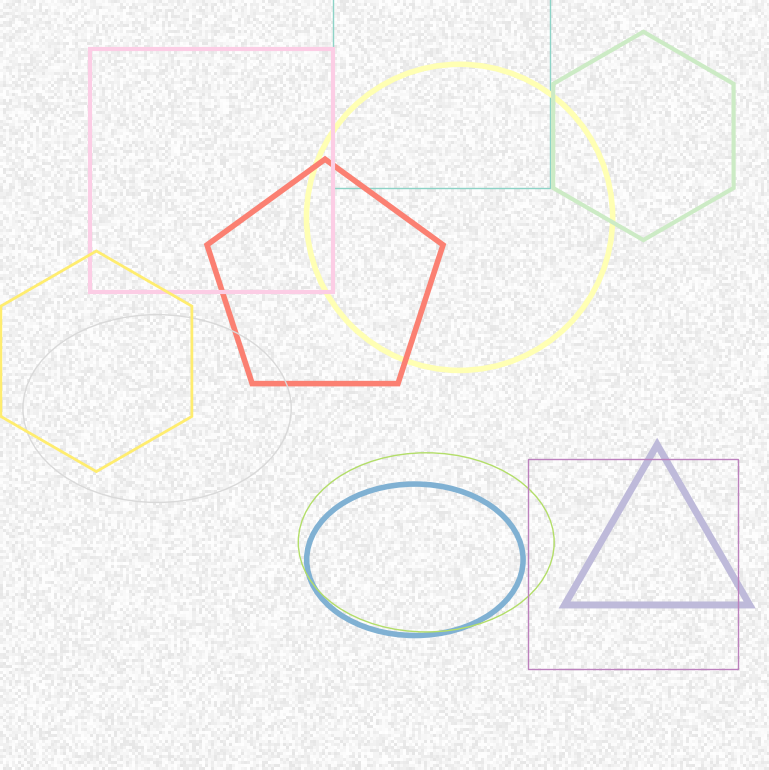[{"shape": "square", "thickness": 0.5, "radius": 0.7, "center": [0.573, 0.896]}, {"shape": "circle", "thickness": 2, "radius": 0.99, "center": [0.597, 0.718]}, {"shape": "triangle", "thickness": 2.5, "radius": 0.69, "center": [0.853, 0.284]}, {"shape": "pentagon", "thickness": 2, "radius": 0.81, "center": [0.422, 0.632]}, {"shape": "oval", "thickness": 2, "radius": 0.7, "center": [0.539, 0.273]}, {"shape": "oval", "thickness": 0.5, "radius": 0.83, "center": [0.554, 0.296]}, {"shape": "square", "thickness": 1.5, "radius": 0.79, "center": [0.275, 0.779]}, {"shape": "oval", "thickness": 0.5, "radius": 0.87, "center": [0.204, 0.469]}, {"shape": "square", "thickness": 0.5, "radius": 0.68, "center": [0.822, 0.268]}, {"shape": "hexagon", "thickness": 1.5, "radius": 0.68, "center": [0.836, 0.823]}, {"shape": "hexagon", "thickness": 1, "radius": 0.72, "center": [0.125, 0.531]}]